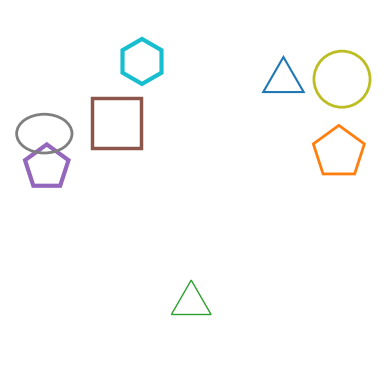[{"shape": "triangle", "thickness": 1.5, "radius": 0.3, "center": [0.736, 0.791]}, {"shape": "pentagon", "thickness": 2, "radius": 0.35, "center": [0.88, 0.605]}, {"shape": "triangle", "thickness": 1, "radius": 0.3, "center": [0.497, 0.213]}, {"shape": "pentagon", "thickness": 3, "radius": 0.3, "center": [0.121, 0.566]}, {"shape": "square", "thickness": 2.5, "radius": 0.32, "center": [0.303, 0.68]}, {"shape": "oval", "thickness": 2, "radius": 0.36, "center": [0.115, 0.653]}, {"shape": "circle", "thickness": 2, "radius": 0.36, "center": [0.888, 0.794]}, {"shape": "hexagon", "thickness": 3, "radius": 0.29, "center": [0.369, 0.84]}]